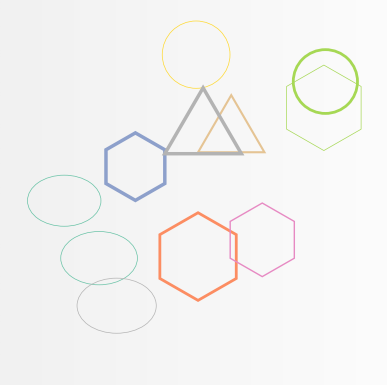[{"shape": "oval", "thickness": 0.5, "radius": 0.49, "center": [0.256, 0.329]}, {"shape": "oval", "thickness": 0.5, "radius": 0.47, "center": [0.166, 0.479]}, {"shape": "hexagon", "thickness": 2, "radius": 0.57, "center": [0.511, 0.334]}, {"shape": "hexagon", "thickness": 2.5, "radius": 0.44, "center": [0.349, 0.567]}, {"shape": "hexagon", "thickness": 1, "radius": 0.48, "center": [0.677, 0.377]}, {"shape": "circle", "thickness": 2, "radius": 0.41, "center": [0.84, 0.788]}, {"shape": "hexagon", "thickness": 0.5, "radius": 0.56, "center": [0.836, 0.72]}, {"shape": "circle", "thickness": 0.5, "radius": 0.44, "center": [0.506, 0.858]}, {"shape": "triangle", "thickness": 1.5, "radius": 0.49, "center": [0.597, 0.654]}, {"shape": "triangle", "thickness": 2.5, "radius": 0.57, "center": [0.524, 0.658]}, {"shape": "oval", "thickness": 0.5, "radius": 0.51, "center": [0.301, 0.206]}]